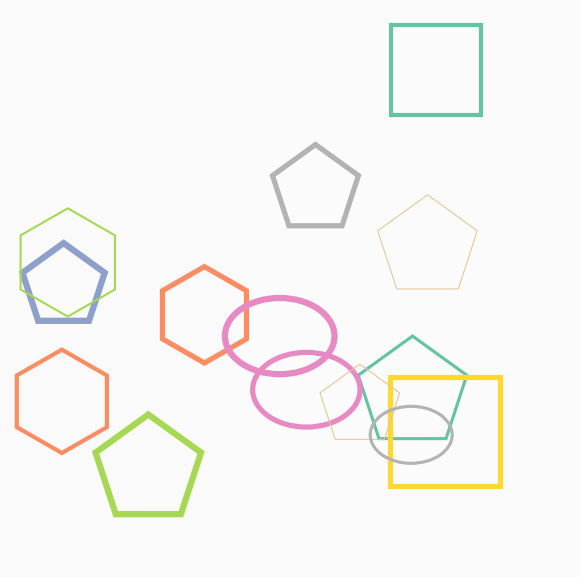[{"shape": "square", "thickness": 2, "radius": 0.39, "center": [0.75, 0.878]}, {"shape": "pentagon", "thickness": 1.5, "radius": 0.49, "center": [0.71, 0.319]}, {"shape": "hexagon", "thickness": 2, "radius": 0.45, "center": [0.106, 0.304]}, {"shape": "hexagon", "thickness": 2.5, "radius": 0.42, "center": [0.352, 0.454]}, {"shape": "pentagon", "thickness": 3, "radius": 0.37, "center": [0.109, 0.504]}, {"shape": "oval", "thickness": 2.5, "radius": 0.46, "center": [0.527, 0.324]}, {"shape": "oval", "thickness": 3, "radius": 0.47, "center": [0.481, 0.417]}, {"shape": "pentagon", "thickness": 3, "radius": 0.48, "center": [0.255, 0.186]}, {"shape": "hexagon", "thickness": 1, "radius": 0.47, "center": [0.117, 0.545]}, {"shape": "square", "thickness": 2.5, "radius": 0.47, "center": [0.765, 0.252]}, {"shape": "pentagon", "thickness": 0.5, "radius": 0.36, "center": [0.619, 0.297]}, {"shape": "pentagon", "thickness": 0.5, "radius": 0.45, "center": [0.735, 0.572]}, {"shape": "pentagon", "thickness": 2.5, "radius": 0.39, "center": [0.543, 0.671]}, {"shape": "oval", "thickness": 1.5, "radius": 0.35, "center": [0.707, 0.246]}]